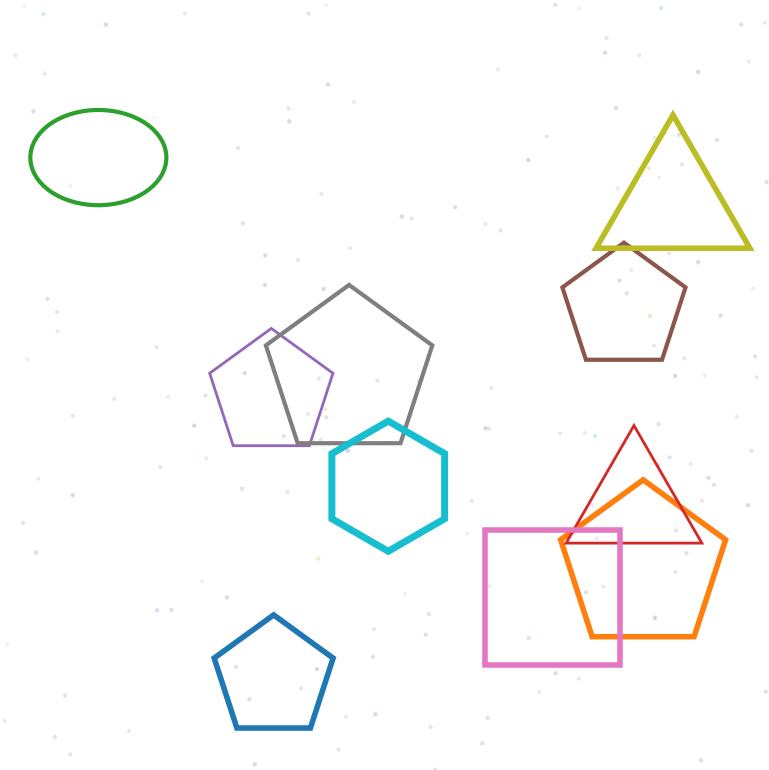[{"shape": "pentagon", "thickness": 2, "radius": 0.41, "center": [0.355, 0.12]}, {"shape": "pentagon", "thickness": 2, "radius": 0.56, "center": [0.835, 0.264]}, {"shape": "oval", "thickness": 1.5, "radius": 0.44, "center": [0.128, 0.795]}, {"shape": "triangle", "thickness": 1, "radius": 0.51, "center": [0.823, 0.346]}, {"shape": "pentagon", "thickness": 1, "radius": 0.42, "center": [0.352, 0.489]}, {"shape": "pentagon", "thickness": 1.5, "radius": 0.42, "center": [0.81, 0.601]}, {"shape": "square", "thickness": 2, "radius": 0.44, "center": [0.718, 0.224]}, {"shape": "pentagon", "thickness": 1.5, "radius": 0.57, "center": [0.453, 0.516]}, {"shape": "triangle", "thickness": 2, "radius": 0.58, "center": [0.874, 0.735]}, {"shape": "hexagon", "thickness": 2.5, "radius": 0.42, "center": [0.504, 0.369]}]